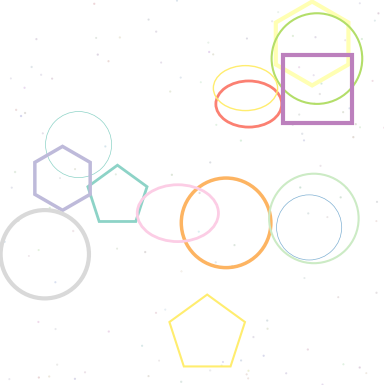[{"shape": "pentagon", "thickness": 2, "radius": 0.4, "center": [0.305, 0.49]}, {"shape": "circle", "thickness": 0.5, "radius": 0.43, "center": [0.204, 0.624]}, {"shape": "hexagon", "thickness": 3, "radius": 0.54, "center": [0.811, 0.887]}, {"shape": "hexagon", "thickness": 2.5, "radius": 0.41, "center": [0.162, 0.537]}, {"shape": "oval", "thickness": 2, "radius": 0.43, "center": [0.646, 0.73]}, {"shape": "circle", "thickness": 0.5, "radius": 0.42, "center": [0.803, 0.409]}, {"shape": "circle", "thickness": 2.5, "radius": 0.58, "center": [0.587, 0.421]}, {"shape": "circle", "thickness": 1.5, "radius": 0.59, "center": [0.823, 0.848]}, {"shape": "oval", "thickness": 2, "radius": 0.53, "center": [0.462, 0.446]}, {"shape": "circle", "thickness": 3, "radius": 0.57, "center": [0.116, 0.34]}, {"shape": "square", "thickness": 3, "radius": 0.44, "center": [0.824, 0.769]}, {"shape": "circle", "thickness": 1.5, "radius": 0.58, "center": [0.815, 0.433]}, {"shape": "pentagon", "thickness": 1.5, "radius": 0.52, "center": [0.538, 0.132]}, {"shape": "oval", "thickness": 1, "radius": 0.42, "center": [0.638, 0.771]}]